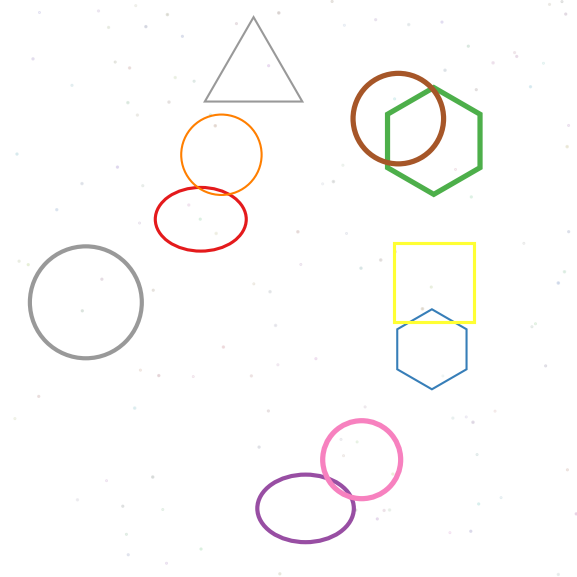[{"shape": "oval", "thickness": 1.5, "radius": 0.39, "center": [0.348, 0.619]}, {"shape": "hexagon", "thickness": 1, "radius": 0.35, "center": [0.748, 0.394]}, {"shape": "hexagon", "thickness": 2.5, "radius": 0.46, "center": [0.751, 0.755]}, {"shape": "oval", "thickness": 2, "radius": 0.42, "center": [0.529, 0.119]}, {"shape": "circle", "thickness": 1, "radius": 0.35, "center": [0.383, 0.731]}, {"shape": "square", "thickness": 1.5, "radius": 0.34, "center": [0.751, 0.51]}, {"shape": "circle", "thickness": 2.5, "radius": 0.39, "center": [0.69, 0.794]}, {"shape": "circle", "thickness": 2.5, "radius": 0.34, "center": [0.626, 0.203]}, {"shape": "circle", "thickness": 2, "radius": 0.48, "center": [0.149, 0.476]}, {"shape": "triangle", "thickness": 1, "radius": 0.49, "center": [0.439, 0.872]}]